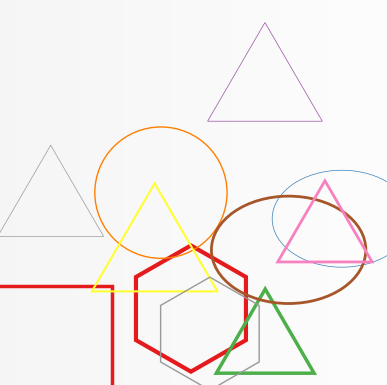[{"shape": "hexagon", "thickness": 3, "radius": 0.82, "center": [0.493, 0.199]}, {"shape": "square", "thickness": 2.5, "radius": 0.75, "center": [0.138, 0.108]}, {"shape": "oval", "thickness": 0.5, "radius": 0.9, "center": [0.882, 0.432]}, {"shape": "triangle", "thickness": 2.5, "radius": 0.73, "center": [0.684, 0.104]}, {"shape": "triangle", "thickness": 0.5, "radius": 0.85, "center": [0.684, 0.771]}, {"shape": "circle", "thickness": 1, "radius": 0.85, "center": [0.415, 0.5]}, {"shape": "triangle", "thickness": 1.5, "radius": 0.94, "center": [0.399, 0.337]}, {"shape": "oval", "thickness": 2, "radius": 1.0, "center": [0.745, 0.351]}, {"shape": "triangle", "thickness": 2, "radius": 0.7, "center": [0.839, 0.39]}, {"shape": "triangle", "thickness": 0.5, "radius": 0.79, "center": [0.131, 0.465]}, {"shape": "hexagon", "thickness": 1, "radius": 0.73, "center": [0.542, 0.133]}]